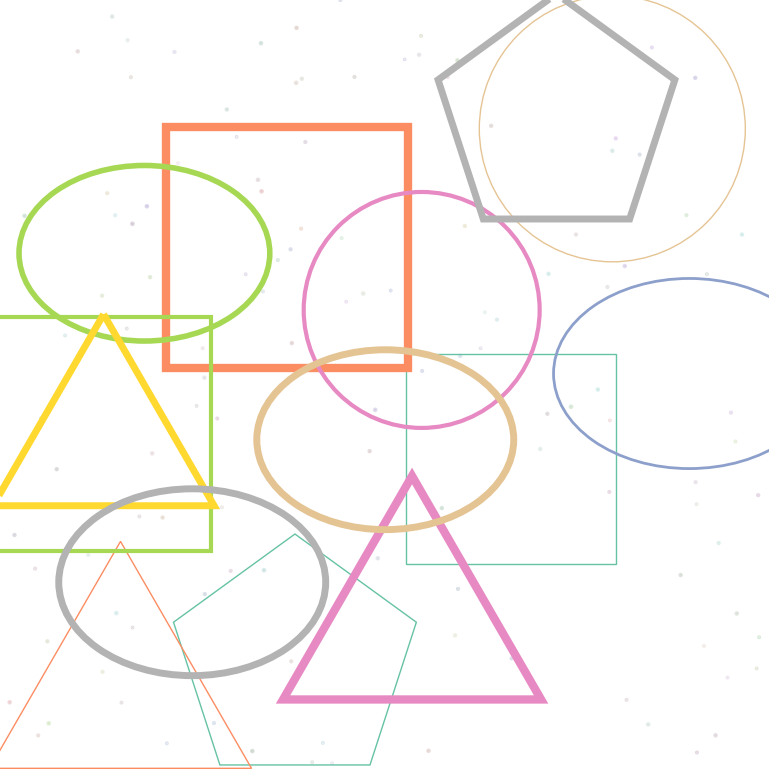[{"shape": "square", "thickness": 0.5, "radius": 0.68, "center": [0.663, 0.403]}, {"shape": "pentagon", "thickness": 0.5, "radius": 0.83, "center": [0.383, 0.141]}, {"shape": "triangle", "thickness": 0.5, "radius": 0.98, "center": [0.157, 0.1]}, {"shape": "square", "thickness": 3, "radius": 0.78, "center": [0.373, 0.679]}, {"shape": "oval", "thickness": 1, "radius": 0.88, "center": [0.895, 0.515]}, {"shape": "triangle", "thickness": 3, "radius": 0.97, "center": [0.535, 0.188]}, {"shape": "circle", "thickness": 1.5, "radius": 0.77, "center": [0.548, 0.597]}, {"shape": "square", "thickness": 1.5, "radius": 0.76, "center": [0.121, 0.436]}, {"shape": "oval", "thickness": 2, "radius": 0.81, "center": [0.188, 0.671]}, {"shape": "triangle", "thickness": 2.5, "radius": 0.83, "center": [0.135, 0.426]}, {"shape": "circle", "thickness": 0.5, "radius": 0.86, "center": [0.795, 0.833]}, {"shape": "oval", "thickness": 2.5, "radius": 0.83, "center": [0.5, 0.429]}, {"shape": "oval", "thickness": 2.5, "radius": 0.87, "center": [0.25, 0.244]}, {"shape": "pentagon", "thickness": 2.5, "radius": 0.81, "center": [0.723, 0.846]}]